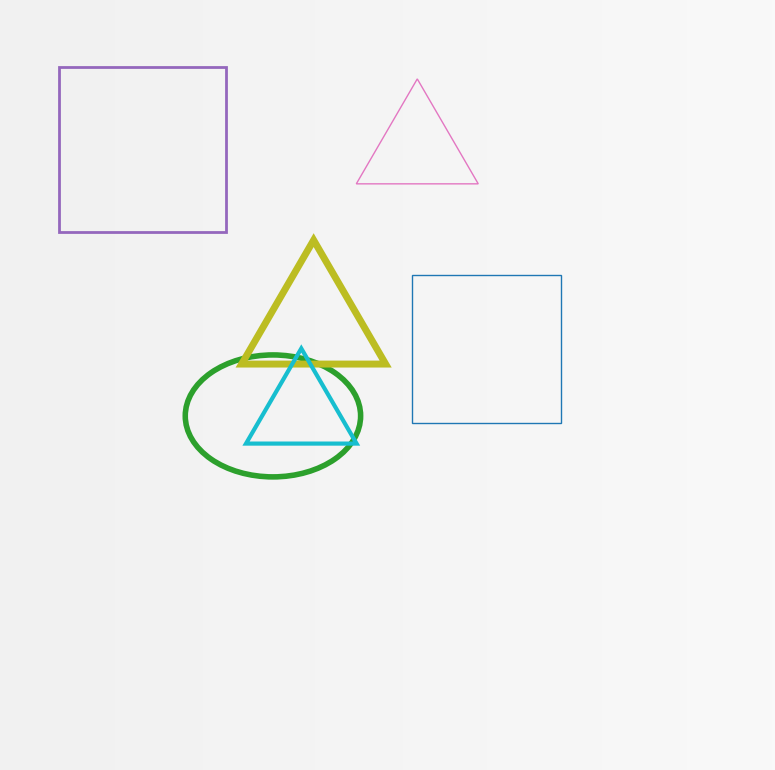[{"shape": "square", "thickness": 0.5, "radius": 0.48, "center": [0.628, 0.547]}, {"shape": "oval", "thickness": 2, "radius": 0.57, "center": [0.352, 0.46]}, {"shape": "square", "thickness": 1, "radius": 0.54, "center": [0.184, 0.806]}, {"shape": "triangle", "thickness": 0.5, "radius": 0.45, "center": [0.538, 0.807]}, {"shape": "triangle", "thickness": 2.5, "radius": 0.54, "center": [0.405, 0.581]}, {"shape": "triangle", "thickness": 1.5, "radius": 0.41, "center": [0.389, 0.465]}]